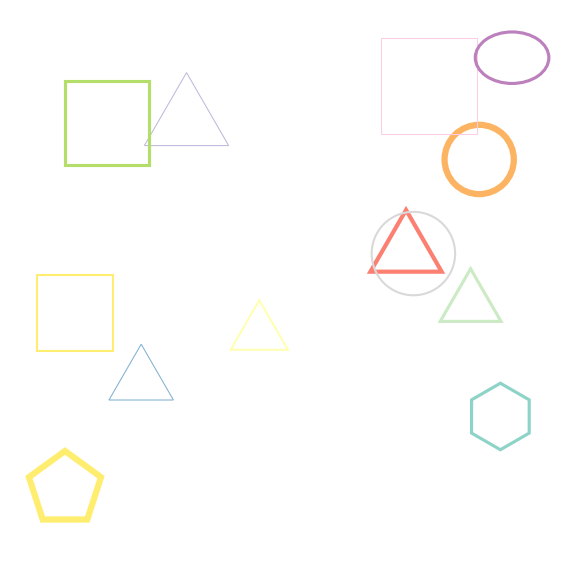[{"shape": "hexagon", "thickness": 1.5, "radius": 0.29, "center": [0.866, 0.278]}, {"shape": "triangle", "thickness": 1, "radius": 0.29, "center": [0.449, 0.422]}, {"shape": "triangle", "thickness": 0.5, "radius": 0.42, "center": [0.323, 0.789]}, {"shape": "triangle", "thickness": 2, "radius": 0.36, "center": [0.703, 0.564]}, {"shape": "triangle", "thickness": 0.5, "radius": 0.32, "center": [0.244, 0.339]}, {"shape": "circle", "thickness": 3, "radius": 0.3, "center": [0.83, 0.723]}, {"shape": "square", "thickness": 1.5, "radius": 0.36, "center": [0.186, 0.787]}, {"shape": "square", "thickness": 0.5, "radius": 0.42, "center": [0.742, 0.85]}, {"shape": "circle", "thickness": 1, "radius": 0.36, "center": [0.716, 0.56]}, {"shape": "oval", "thickness": 1.5, "radius": 0.32, "center": [0.887, 0.899]}, {"shape": "triangle", "thickness": 1.5, "radius": 0.3, "center": [0.815, 0.473]}, {"shape": "pentagon", "thickness": 3, "radius": 0.33, "center": [0.113, 0.153]}, {"shape": "square", "thickness": 1, "radius": 0.33, "center": [0.129, 0.458]}]